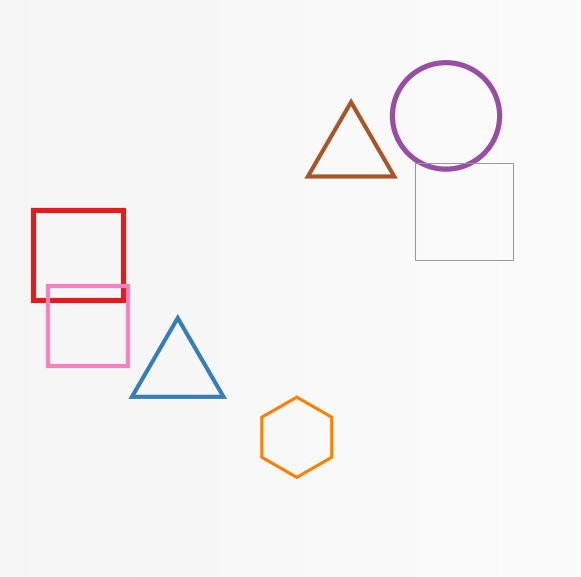[{"shape": "square", "thickness": 2.5, "radius": 0.39, "center": [0.134, 0.557]}, {"shape": "triangle", "thickness": 2, "radius": 0.45, "center": [0.306, 0.357]}, {"shape": "circle", "thickness": 2.5, "radius": 0.46, "center": [0.767, 0.798]}, {"shape": "hexagon", "thickness": 1.5, "radius": 0.35, "center": [0.511, 0.242]}, {"shape": "triangle", "thickness": 2, "radius": 0.43, "center": [0.604, 0.736]}, {"shape": "square", "thickness": 2, "radius": 0.34, "center": [0.151, 0.435]}, {"shape": "square", "thickness": 0.5, "radius": 0.42, "center": [0.799, 0.633]}]